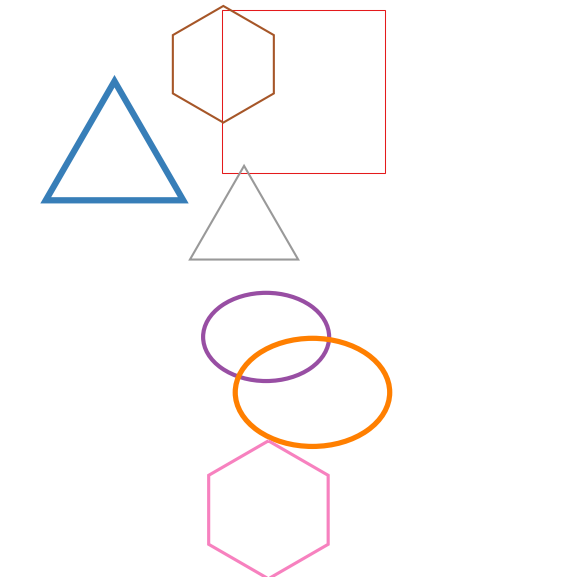[{"shape": "square", "thickness": 0.5, "radius": 0.71, "center": [0.525, 0.841]}, {"shape": "triangle", "thickness": 3, "radius": 0.69, "center": [0.198, 0.721]}, {"shape": "oval", "thickness": 2, "radius": 0.55, "center": [0.461, 0.416]}, {"shape": "oval", "thickness": 2.5, "radius": 0.67, "center": [0.541, 0.32]}, {"shape": "hexagon", "thickness": 1, "radius": 0.5, "center": [0.387, 0.888]}, {"shape": "hexagon", "thickness": 1.5, "radius": 0.6, "center": [0.465, 0.116]}, {"shape": "triangle", "thickness": 1, "radius": 0.54, "center": [0.423, 0.604]}]